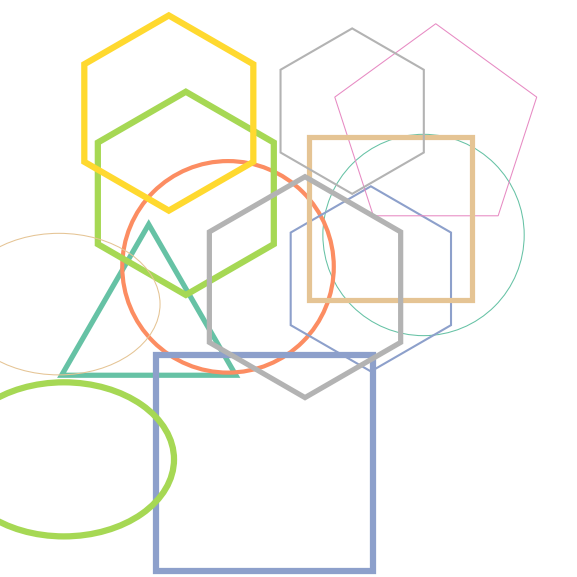[{"shape": "circle", "thickness": 0.5, "radius": 0.87, "center": [0.733, 0.592]}, {"shape": "triangle", "thickness": 2.5, "radius": 0.87, "center": [0.258, 0.436]}, {"shape": "circle", "thickness": 2, "radius": 0.92, "center": [0.395, 0.537]}, {"shape": "hexagon", "thickness": 1, "radius": 0.8, "center": [0.642, 0.516]}, {"shape": "square", "thickness": 3, "radius": 0.94, "center": [0.458, 0.197]}, {"shape": "pentagon", "thickness": 0.5, "radius": 0.92, "center": [0.755, 0.774]}, {"shape": "hexagon", "thickness": 3, "radius": 0.88, "center": [0.322, 0.664]}, {"shape": "oval", "thickness": 3, "radius": 0.95, "center": [0.111, 0.204]}, {"shape": "hexagon", "thickness": 3, "radius": 0.84, "center": [0.292, 0.803]}, {"shape": "square", "thickness": 2.5, "radius": 0.7, "center": [0.676, 0.621]}, {"shape": "oval", "thickness": 0.5, "radius": 0.88, "center": [0.102, 0.473]}, {"shape": "hexagon", "thickness": 2.5, "radius": 0.96, "center": [0.528, 0.502]}, {"shape": "hexagon", "thickness": 1, "radius": 0.72, "center": [0.61, 0.807]}]